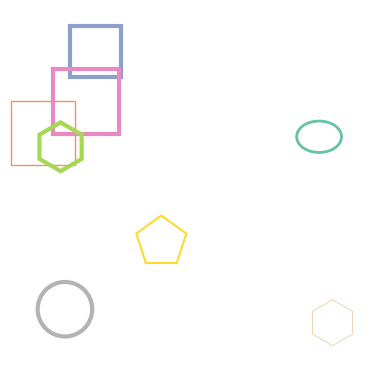[{"shape": "oval", "thickness": 2, "radius": 0.29, "center": [0.829, 0.645]}, {"shape": "square", "thickness": 1, "radius": 0.42, "center": [0.111, 0.655]}, {"shape": "square", "thickness": 3, "radius": 0.33, "center": [0.248, 0.867]}, {"shape": "square", "thickness": 3, "radius": 0.42, "center": [0.223, 0.736]}, {"shape": "hexagon", "thickness": 3, "radius": 0.32, "center": [0.157, 0.619]}, {"shape": "pentagon", "thickness": 1.5, "radius": 0.34, "center": [0.419, 0.372]}, {"shape": "hexagon", "thickness": 0.5, "radius": 0.3, "center": [0.864, 0.162]}, {"shape": "circle", "thickness": 3, "radius": 0.35, "center": [0.169, 0.197]}]